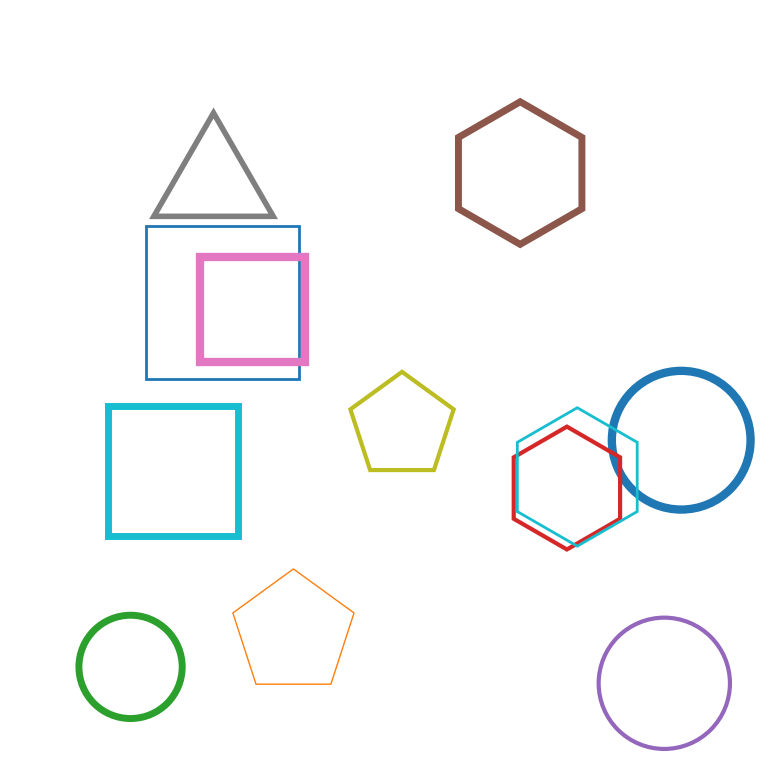[{"shape": "square", "thickness": 1, "radius": 0.5, "center": [0.29, 0.607]}, {"shape": "circle", "thickness": 3, "radius": 0.45, "center": [0.885, 0.428]}, {"shape": "pentagon", "thickness": 0.5, "radius": 0.41, "center": [0.381, 0.178]}, {"shape": "circle", "thickness": 2.5, "radius": 0.34, "center": [0.17, 0.134]}, {"shape": "hexagon", "thickness": 1.5, "radius": 0.4, "center": [0.736, 0.366]}, {"shape": "circle", "thickness": 1.5, "radius": 0.43, "center": [0.863, 0.113]}, {"shape": "hexagon", "thickness": 2.5, "radius": 0.46, "center": [0.676, 0.775]}, {"shape": "square", "thickness": 3, "radius": 0.34, "center": [0.328, 0.598]}, {"shape": "triangle", "thickness": 2, "radius": 0.45, "center": [0.277, 0.764]}, {"shape": "pentagon", "thickness": 1.5, "radius": 0.35, "center": [0.522, 0.447]}, {"shape": "square", "thickness": 2.5, "radius": 0.42, "center": [0.225, 0.388]}, {"shape": "hexagon", "thickness": 1, "radius": 0.45, "center": [0.75, 0.381]}]